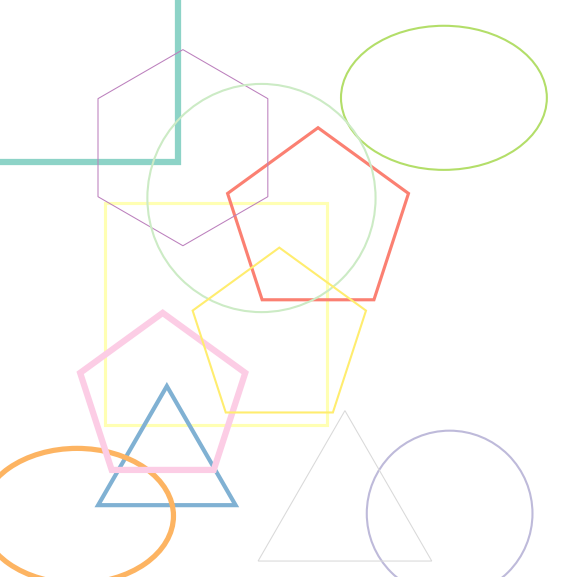[{"shape": "square", "thickness": 3, "radius": 0.87, "center": [0.134, 0.893]}, {"shape": "square", "thickness": 1.5, "radius": 0.96, "center": [0.373, 0.456]}, {"shape": "circle", "thickness": 1, "radius": 0.72, "center": [0.779, 0.11]}, {"shape": "pentagon", "thickness": 1.5, "radius": 0.82, "center": [0.551, 0.613]}, {"shape": "triangle", "thickness": 2, "radius": 0.69, "center": [0.289, 0.193]}, {"shape": "oval", "thickness": 2.5, "radius": 0.83, "center": [0.133, 0.106]}, {"shape": "oval", "thickness": 1, "radius": 0.89, "center": [0.769, 0.83]}, {"shape": "pentagon", "thickness": 3, "radius": 0.75, "center": [0.282, 0.307]}, {"shape": "triangle", "thickness": 0.5, "radius": 0.87, "center": [0.597, 0.114]}, {"shape": "hexagon", "thickness": 0.5, "radius": 0.85, "center": [0.317, 0.743]}, {"shape": "circle", "thickness": 1, "radius": 0.99, "center": [0.453, 0.656]}, {"shape": "pentagon", "thickness": 1, "radius": 0.79, "center": [0.484, 0.413]}]